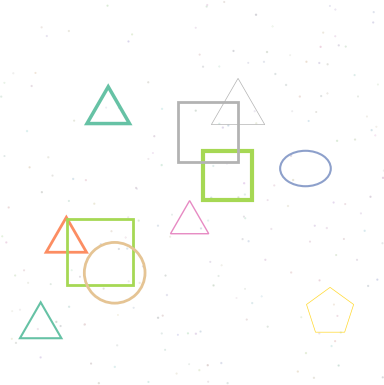[{"shape": "triangle", "thickness": 1.5, "radius": 0.31, "center": [0.106, 0.153]}, {"shape": "triangle", "thickness": 2.5, "radius": 0.32, "center": [0.281, 0.711]}, {"shape": "triangle", "thickness": 2, "radius": 0.3, "center": [0.172, 0.375]}, {"shape": "oval", "thickness": 1.5, "radius": 0.33, "center": [0.793, 0.562]}, {"shape": "triangle", "thickness": 1, "radius": 0.29, "center": [0.493, 0.422]}, {"shape": "square", "thickness": 2, "radius": 0.42, "center": [0.259, 0.345]}, {"shape": "square", "thickness": 3, "radius": 0.32, "center": [0.592, 0.545]}, {"shape": "pentagon", "thickness": 0.5, "radius": 0.32, "center": [0.857, 0.189]}, {"shape": "circle", "thickness": 2, "radius": 0.39, "center": [0.298, 0.291]}, {"shape": "square", "thickness": 2, "radius": 0.39, "center": [0.54, 0.657]}, {"shape": "triangle", "thickness": 0.5, "radius": 0.4, "center": [0.618, 0.716]}]